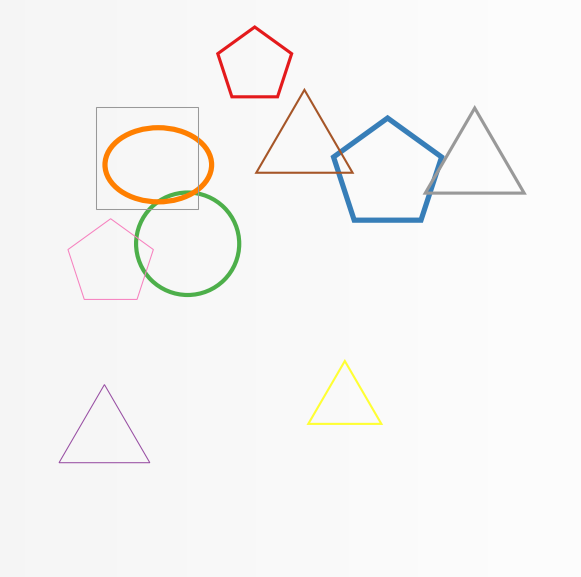[{"shape": "pentagon", "thickness": 1.5, "radius": 0.33, "center": [0.438, 0.886]}, {"shape": "pentagon", "thickness": 2.5, "radius": 0.49, "center": [0.667, 0.697]}, {"shape": "circle", "thickness": 2, "radius": 0.44, "center": [0.323, 0.577]}, {"shape": "triangle", "thickness": 0.5, "radius": 0.45, "center": [0.18, 0.243]}, {"shape": "oval", "thickness": 2.5, "radius": 0.46, "center": [0.272, 0.714]}, {"shape": "triangle", "thickness": 1, "radius": 0.36, "center": [0.593, 0.301]}, {"shape": "triangle", "thickness": 1, "radius": 0.48, "center": [0.524, 0.748]}, {"shape": "pentagon", "thickness": 0.5, "radius": 0.39, "center": [0.19, 0.543]}, {"shape": "square", "thickness": 0.5, "radius": 0.44, "center": [0.253, 0.726]}, {"shape": "triangle", "thickness": 1.5, "radius": 0.49, "center": [0.817, 0.714]}]